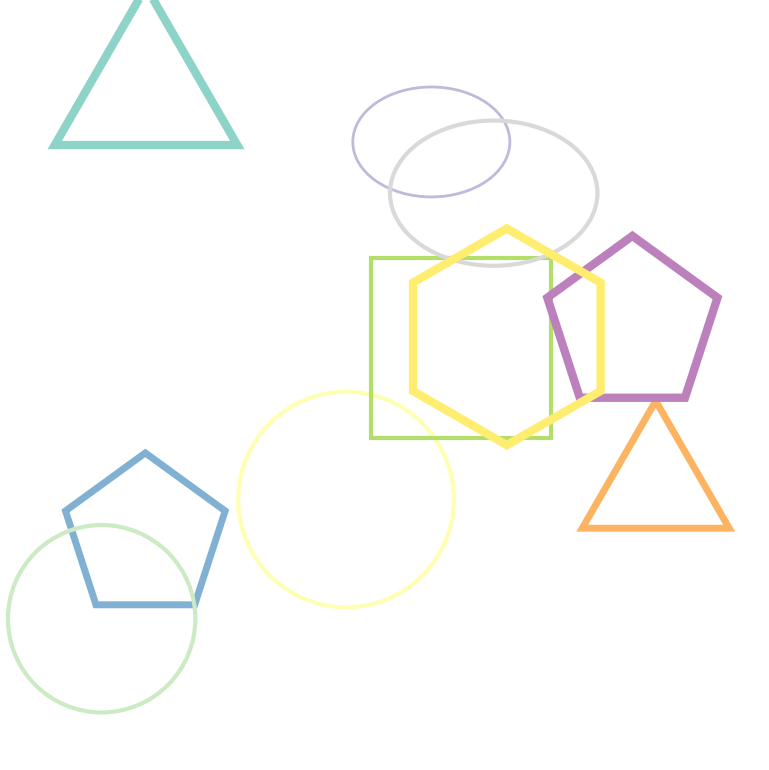[{"shape": "triangle", "thickness": 3, "radius": 0.68, "center": [0.19, 0.88]}, {"shape": "circle", "thickness": 1.5, "radius": 0.7, "center": [0.449, 0.351]}, {"shape": "oval", "thickness": 1, "radius": 0.51, "center": [0.56, 0.816]}, {"shape": "pentagon", "thickness": 2.5, "radius": 0.55, "center": [0.189, 0.303]}, {"shape": "triangle", "thickness": 2.5, "radius": 0.55, "center": [0.852, 0.369]}, {"shape": "square", "thickness": 1.5, "radius": 0.58, "center": [0.598, 0.548]}, {"shape": "oval", "thickness": 1.5, "radius": 0.67, "center": [0.641, 0.749]}, {"shape": "pentagon", "thickness": 3, "radius": 0.58, "center": [0.821, 0.577]}, {"shape": "circle", "thickness": 1.5, "radius": 0.61, "center": [0.132, 0.196]}, {"shape": "hexagon", "thickness": 3, "radius": 0.7, "center": [0.658, 0.563]}]